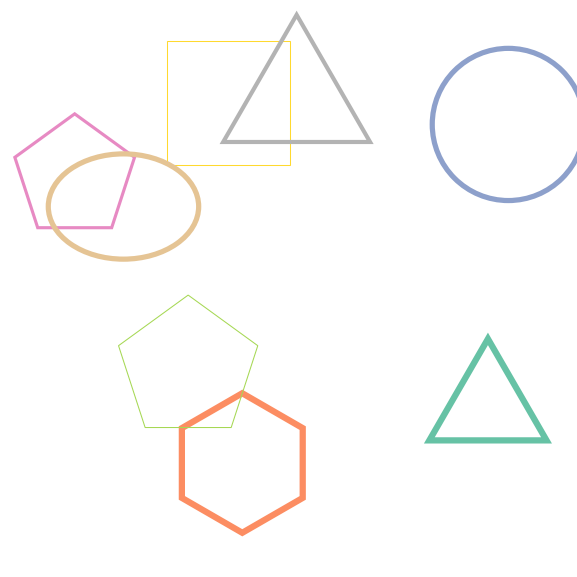[{"shape": "triangle", "thickness": 3, "radius": 0.59, "center": [0.845, 0.295]}, {"shape": "hexagon", "thickness": 3, "radius": 0.6, "center": [0.42, 0.197]}, {"shape": "circle", "thickness": 2.5, "radius": 0.66, "center": [0.88, 0.784]}, {"shape": "pentagon", "thickness": 1.5, "radius": 0.54, "center": [0.129, 0.693]}, {"shape": "pentagon", "thickness": 0.5, "radius": 0.63, "center": [0.326, 0.361]}, {"shape": "square", "thickness": 0.5, "radius": 0.53, "center": [0.395, 0.821]}, {"shape": "oval", "thickness": 2.5, "radius": 0.65, "center": [0.214, 0.642]}, {"shape": "triangle", "thickness": 2, "radius": 0.73, "center": [0.514, 0.827]}]